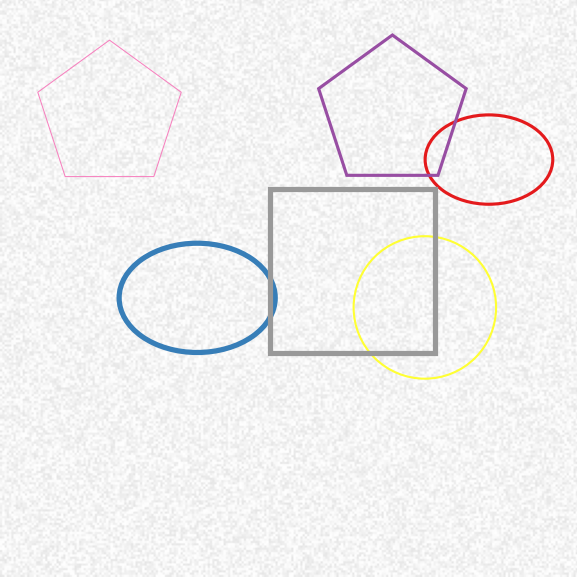[{"shape": "oval", "thickness": 1.5, "radius": 0.55, "center": [0.847, 0.723]}, {"shape": "oval", "thickness": 2.5, "radius": 0.68, "center": [0.341, 0.483]}, {"shape": "pentagon", "thickness": 1.5, "radius": 0.67, "center": [0.679, 0.804]}, {"shape": "circle", "thickness": 1, "radius": 0.62, "center": [0.736, 0.467]}, {"shape": "pentagon", "thickness": 0.5, "radius": 0.65, "center": [0.19, 0.799]}, {"shape": "square", "thickness": 2.5, "radius": 0.71, "center": [0.61, 0.53]}]